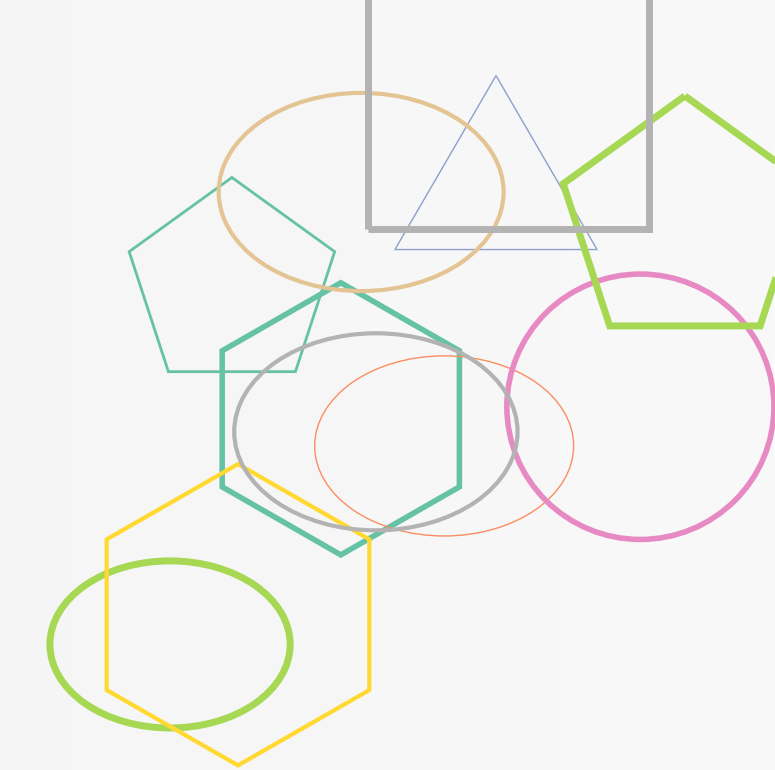[{"shape": "pentagon", "thickness": 1, "radius": 0.7, "center": [0.299, 0.63]}, {"shape": "hexagon", "thickness": 2, "radius": 0.88, "center": [0.44, 0.456]}, {"shape": "oval", "thickness": 0.5, "radius": 0.84, "center": [0.573, 0.421]}, {"shape": "triangle", "thickness": 0.5, "radius": 0.75, "center": [0.64, 0.751]}, {"shape": "circle", "thickness": 2, "radius": 0.86, "center": [0.826, 0.472]}, {"shape": "pentagon", "thickness": 2.5, "radius": 0.83, "center": [0.884, 0.71]}, {"shape": "oval", "thickness": 2.5, "radius": 0.78, "center": [0.219, 0.163]}, {"shape": "hexagon", "thickness": 1.5, "radius": 0.98, "center": [0.307, 0.202]}, {"shape": "oval", "thickness": 1.5, "radius": 0.92, "center": [0.466, 0.751]}, {"shape": "oval", "thickness": 1.5, "radius": 0.91, "center": [0.485, 0.439]}, {"shape": "square", "thickness": 2.5, "radius": 0.91, "center": [0.656, 0.885]}]